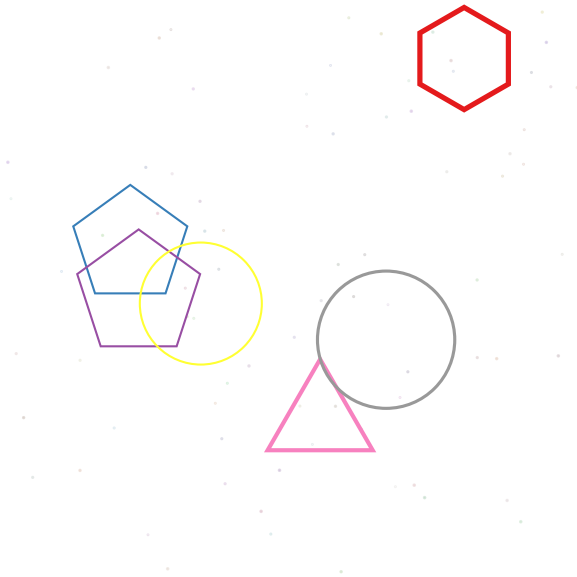[{"shape": "hexagon", "thickness": 2.5, "radius": 0.44, "center": [0.804, 0.898]}, {"shape": "pentagon", "thickness": 1, "radius": 0.52, "center": [0.226, 0.575]}, {"shape": "pentagon", "thickness": 1, "radius": 0.56, "center": [0.24, 0.49]}, {"shape": "circle", "thickness": 1, "radius": 0.53, "center": [0.348, 0.474]}, {"shape": "triangle", "thickness": 2, "radius": 0.53, "center": [0.554, 0.272]}, {"shape": "circle", "thickness": 1.5, "radius": 0.59, "center": [0.669, 0.411]}]